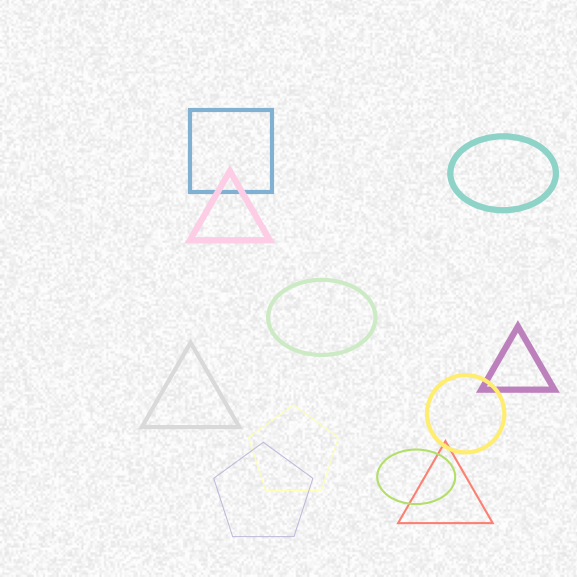[{"shape": "oval", "thickness": 3, "radius": 0.46, "center": [0.871, 0.699]}, {"shape": "pentagon", "thickness": 0.5, "radius": 0.41, "center": [0.508, 0.216]}, {"shape": "pentagon", "thickness": 0.5, "radius": 0.45, "center": [0.456, 0.143]}, {"shape": "triangle", "thickness": 1, "radius": 0.47, "center": [0.771, 0.141]}, {"shape": "square", "thickness": 2, "radius": 0.36, "center": [0.4, 0.738]}, {"shape": "oval", "thickness": 1, "radius": 0.34, "center": [0.721, 0.174]}, {"shape": "triangle", "thickness": 3, "radius": 0.4, "center": [0.398, 0.623]}, {"shape": "triangle", "thickness": 2, "radius": 0.49, "center": [0.33, 0.308]}, {"shape": "triangle", "thickness": 3, "radius": 0.36, "center": [0.897, 0.361]}, {"shape": "oval", "thickness": 2, "radius": 0.46, "center": [0.557, 0.45]}, {"shape": "circle", "thickness": 2, "radius": 0.33, "center": [0.806, 0.283]}]